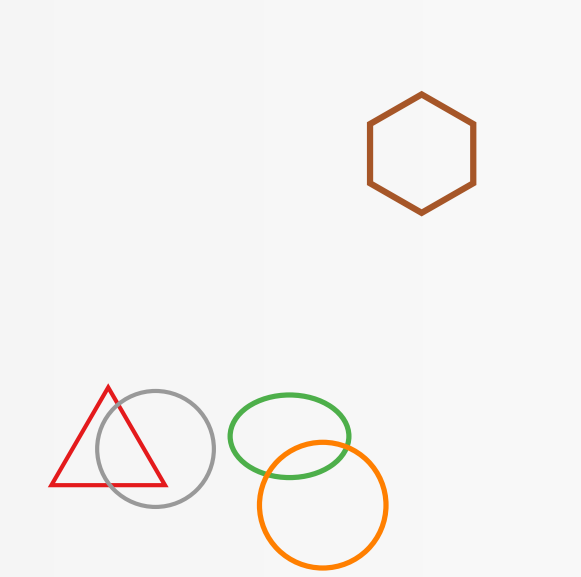[{"shape": "triangle", "thickness": 2, "radius": 0.56, "center": [0.186, 0.215]}, {"shape": "oval", "thickness": 2.5, "radius": 0.51, "center": [0.498, 0.244]}, {"shape": "circle", "thickness": 2.5, "radius": 0.54, "center": [0.555, 0.124]}, {"shape": "hexagon", "thickness": 3, "radius": 0.51, "center": [0.725, 0.733]}, {"shape": "circle", "thickness": 2, "radius": 0.5, "center": [0.268, 0.222]}]